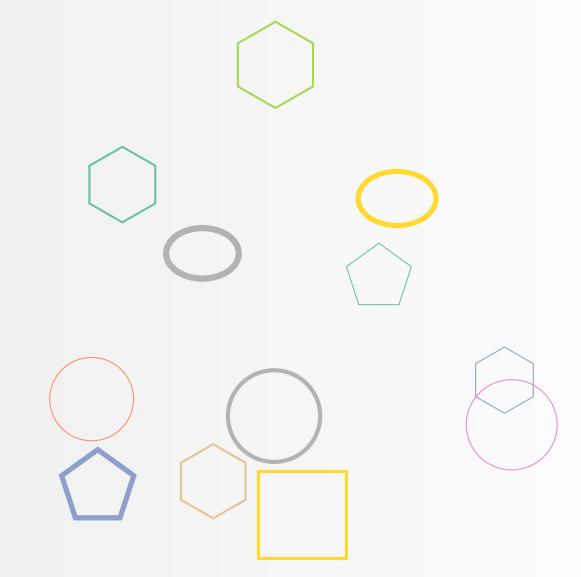[{"shape": "pentagon", "thickness": 0.5, "radius": 0.29, "center": [0.652, 0.519]}, {"shape": "hexagon", "thickness": 1, "radius": 0.33, "center": [0.21, 0.679]}, {"shape": "circle", "thickness": 0.5, "radius": 0.36, "center": [0.158, 0.308]}, {"shape": "hexagon", "thickness": 0.5, "radius": 0.29, "center": [0.868, 0.341]}, {"shape": "pentagon", "thickness": 2.5, "radius": 0.33, "center": [0.168, 0.155]}, {"shape": "circle", "thickness": 0.5, "radius": 0.39, "center": [0.88, 0.264]}, {"shape": "hexagon", "thickness": 1, "radius": 0.37, "center": [0.474, 0.887]}, {"shape": "square", "thickness": 1.5, "radius": 0.38, "center": [0.52, 0.108]}, {"shape": "oval", "thickness": 2.5, "radius": 0.33, "center": [0.683, 0.655]}, {"shape": "hexagon", "thickness": 1, "radius": 0.32, "center": [0.367, 0.166]}, {"shape": "oval", "thickness": 3, "radius": 0.31, "center": [0.348, 0.56]}, {"shape": "circle", "thickness": 2, "radius": 0.4, "center": [0.471, 0.279]}]